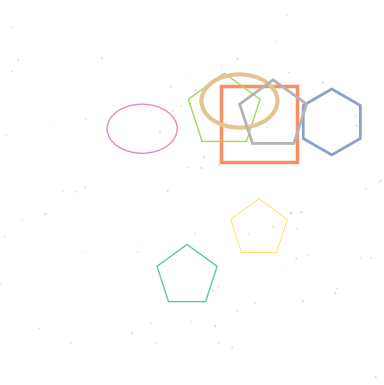[{"shape": "pentagon", "thickness": 1, "radius": 0.41, "center": [0.486, 0.283]}, {"shape": "square", "thickness": 2.5, "radius": 0.49, "center": [0.672, 0.678]}, {"shape": "hexagon", "thickness": 2, "radius": 0.43, "center": [0.862, 0.683]}, {"shape": "oval", "thickness": 1, "radius": 0.46, "center": [0.369, 0.666]}, {"shape": "pentagon", "thickness": 1, "radius": 0.49, "center": [0.582, 0.712]}, {"shape": "pentagon", "thickness": 0.5, "radius": 0.39, "center": [0.673, 0.406]}, {"shape": "oval", "thickness": 3, "radius": 0.49, "center": [0.622, 0.738]}, {"shape": "pentagon", "thickness": 2, "radius": 0.46, "center": [0.709, 0.701]}]